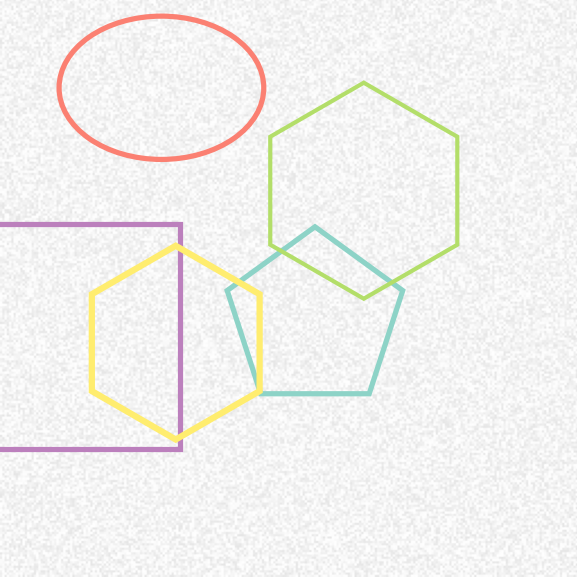[{"shape": "pentagon", "thickness": 2.5, "radius": 0.8, "center": [0.545, 0.447]}, {"shape": "oval", "thickness": 2.5, "radius": 0.89, "center": [0.28, 0.847]}, {"shape": "hexagon", "thickness": 2, "radius": 0.94, "center": [0.63, 0.669]}, {"shape": "square", "thickness": 2.5, "radius": 0.98, "center": [0.117, 0.417]}, {"shape": "hexagon", "thickness": 3, "radius": 0.84, "center": [0.304, 0.406]}]